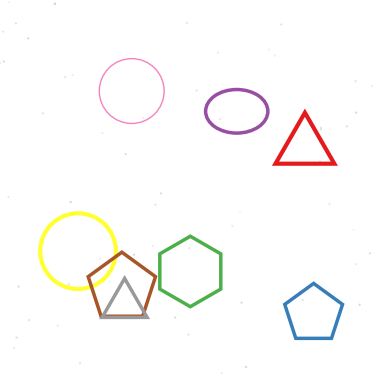[{"shape": "triangle", "thickness": 3, "radius": 0.44, "center": [0.792, 0.619]}, {"shape": "pentagon", "thickness": 2.5, "radius": 0.39, "center": [0.815, 0.185]}, {"shape": "hexagon", "thickness": 2.5, "radius": 0.46, "center": [0.494, 0.295]}, {"shape": "oval", "thickness": 2.5, "radius": 0.4, "center": [0.615, 0.711]}, {"shape": "circle", "thickness": 3, "radius": 0.49, "center": [0.203, 0.348]}, {"shape": "pentagon", "thickness": 2.5, "radius": 0.46, "center": [0.317, 0.253]}, {"shape": "circle", "thickness": 1, "radius": 0.42, "center": [0.342, 0.764]}, {"shape": "triangle", "thickness": 2.5, "radius": 0.34, "center": [0.324, 0.209]}]